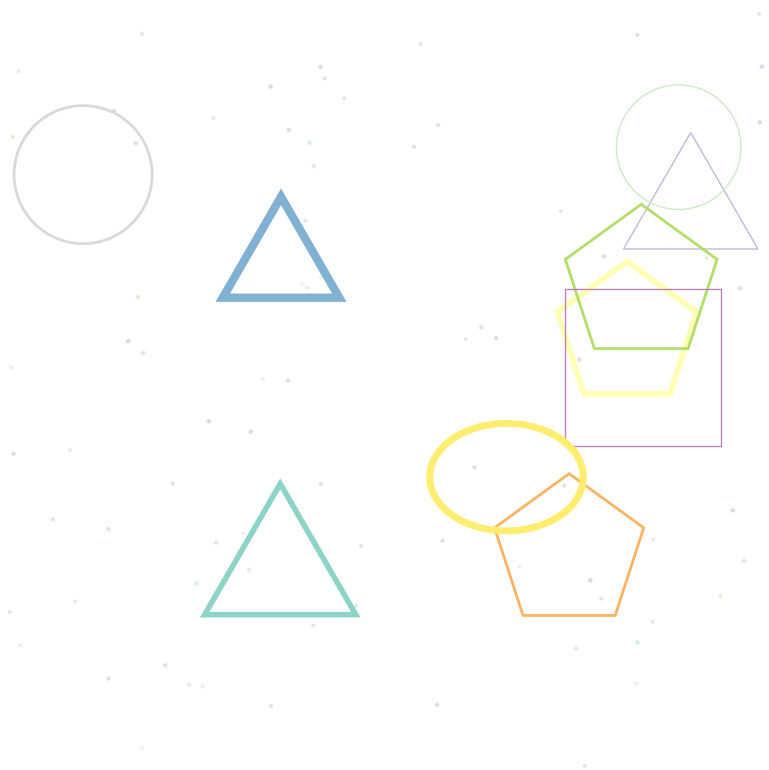[{"shape": "triangle", "thickness": 2, "radius": 0.57, "center": [0.364, 0.258]}, {"shape": "pentagon", "thickness": 2, "radius": 0.48, "center": [0.814, 0.565]}, {"shape": "triangle", "thickness": 0.5, "radius": 0.5, "center": [0.897, 0.727]}, {"shape": "triangle", "thickness": 3, "radius": 0.44, "center": [0.365, 0.657]}, {"shape": "pentagon", "thickness": 1, "radius": 0.51, "center": [0.739, 0.283]}, {"shape": "pentagon", "thickness": 1, "radius": 0.52, "center": [0.833, 0.631]}, {"shape": "circle", "thickness": 1, "radius": 0.45, "center": [0.108, 0.773]}, {"shape": "square", "thickness": 0.5, "radius": 0.51, "center": [0.835, 0.523]}, {"shape": "circle", "thickness": 0.5, "radius": 0.4, "center": [0.881, 0.809]}, {"shape": "oval", "thickness": 2.5, "radius": 0.5, "center": [0.658, 0.38]}]